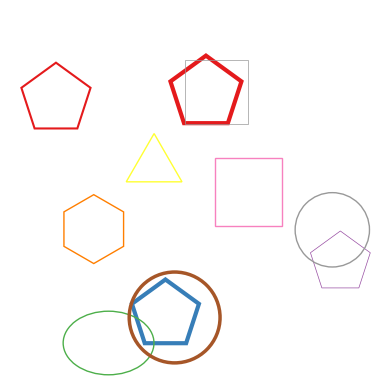[{"shape": "pentagon", "thickness": 3, "radius": 0.48, "center": [0.535, 0.759]}, {"shape": "pentagon", "thickness": 1.5, "radius": 0.47, "center": [0.145, 0.743]}, {"shape": "pentagon", "thickness": 3, "radius": 0.46, "center": [0.43, 0.183]}, {"shape": "oval", "thickness": 1, "radius": 0.59, "center": [0.282, 0.109]}, {"shape": "pentagon", "thickness": 0.5, "radius": 0.41, "center": [0.884, 0.318]}, {"shape": "hexagon", "thickness": 1, "radius": 0.45, "center": [0.244, 0.405]}, {"shape": "triangle", "thickness": 1, "radius": 0.42, "center": [0.4, 0.57]}, {"shape": "circle", "thickness": 2.5, "radius": 0.59, "center": [0.454, 0.175]}, {"shape": "square", "thickness": 1, "radius": 0.44, "center": [0.645, 0.501]}, {"shape": "square", "thickness": 0.5, "radius": 0.41, "center": [0.562, 0.761]}, {"shape": "circle", "thickness": 1, "radius": 0.48, "center": [0.863, 0.403]}]